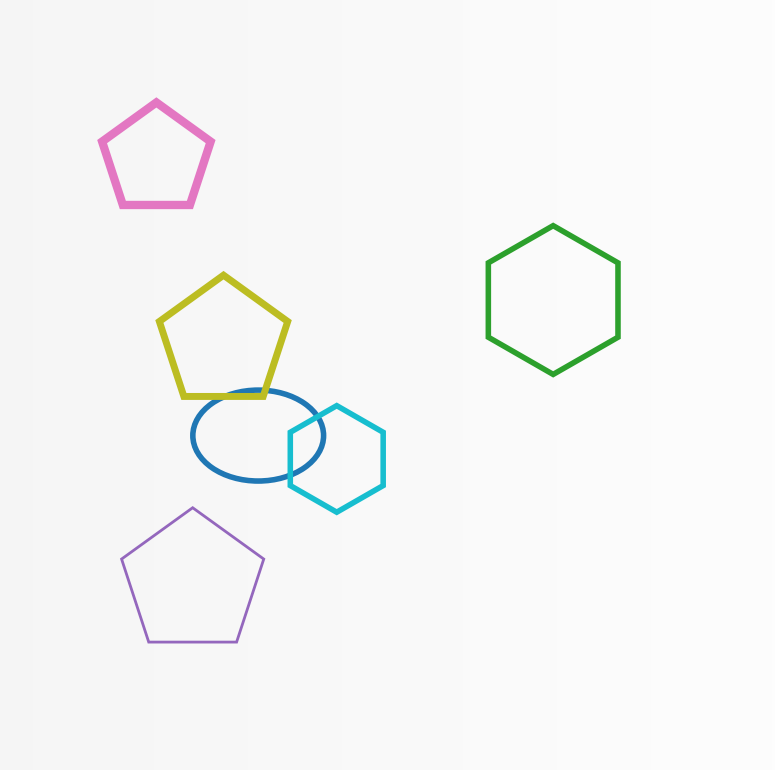[{"shape": "oval", "thickness": 2, "radius": 0.42, "center": [0.333, 0.434]}, {"shape": "hexagon", "thickness": 2, "radius": 0.48, "center": [0.714, 0.61]}, {"shape": "pentagon", "thickness": 1, "radius": 0.48, "center": [0.249, 0.244]}, {"shape": "pentagon", "thickness": 3, "radius": 0.37, "center": [0.202, 0.793]}, {"shape": "pentagon", "thickness": 2.5, "radius": 0.44, "center": [0.288, 0.556]}, {"shape": "hexagon", "thickness": 2, "radius": 0.35, "center": [0.434, 0.404]}]